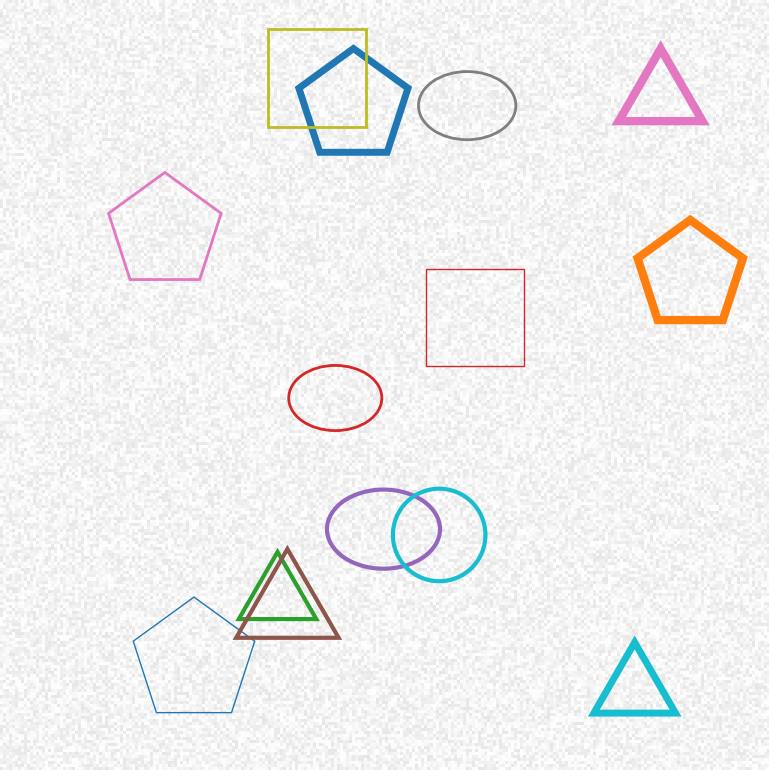[{"shape": "pentagon", "thickness": 0.5, "radius": 0.41, "center": [0.252, 0.142]}, {"shape": "pentagon", "thickness": 2.5, "radius": 0.37, "center": [0.459, 0.862]}, {"shape": "pentagon", "thickness": 3, "radius": 0.36, "center": [0.896, 0.642]}, {"shape": "triangle", "thickness": 1.5, "radius": 0.29, "center": [0.36, 0.225]}, {"shape": "oval", "thickness": 1, "radius": 0.3, "center": [0.435, 0.483]}, {"shape": "square", "thickness": 0.5, "radius": 0.32, "center": [0.617, 0.587]}, {"shape": "oval", "thickness": 1.5, "radius": 0.37, "center": [0.498, 0.313]}, {"shape": "triangle", "thickness": 1.5, "radius": 0.38, "center": [0.373, 0.21]}, {"shape": "pentagon", "thickness": 1, "radius": 0.38, "center": [0.214, 0.699]}, {"shape": "triangle", "thickness": 3, "radius": 0.31, "center": [0.858, 0.874]}, {"shape": "oval", "thickness": 1, "radius": 0.32, "center": [0.607, 0.863]}, {"shape": "square", "thickness": 1, "radius": 0.32, "center": [0.412, 0.899]}, {"shape": "circle", "thickness": 1.5, "radius": 0.3, "center": [0.57, 0.305]}, {"shape": "triangle", "thickness": 2.5, "radius": 0.31, "center": [0.824, 0.105]}]